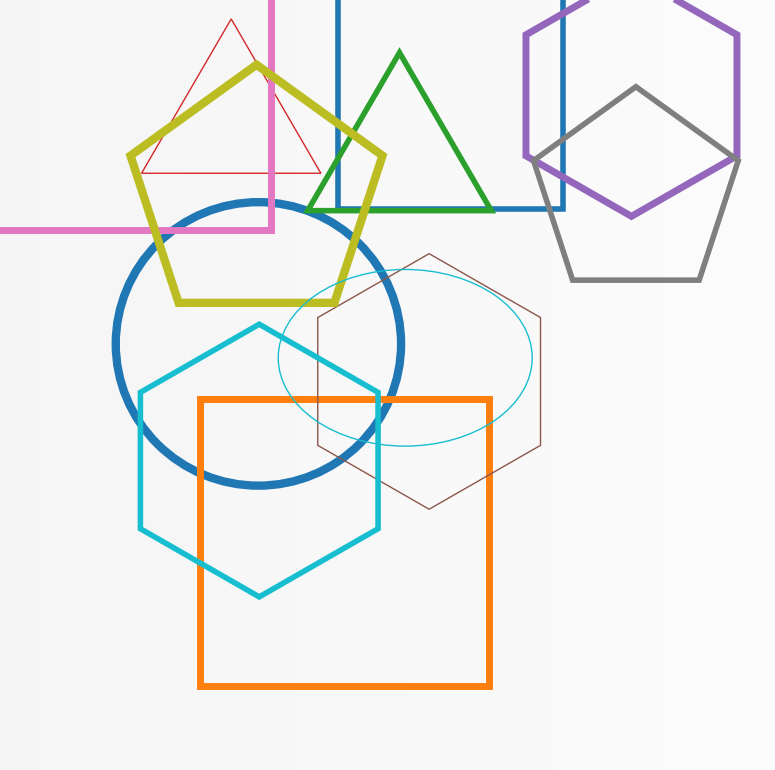[{"shape": "square", "thickness": 2, "radius": 0.72, "center": [0.582, 0.874]}, {"shape": "circle", "thickness": 3, "radius": 0.92, "center": [0.333, 0.553]}, {"shape": "square", "thickness": 2.5, "radius": 0.93, "center": [0.445, 0.296]}, {"shape": "triangle", "thickness": 2, "radius": 0.68, "center": [0.515, 0.795]}, {"shape": "triangle", "thickness": 0.5, "radius": 0.67, "center": [0.298, 0.842]}, {"shape": "hexagon", "thickness": 2.5, "radius": 0.79, "center": [0.815, 0.876]}, {"shape": "hexagon", "thickness": 0.5, "radius": 0.83, "center": [0.554, 0.505]}, {"shape": "square", "thickness": 2.5, "radius": 0.96, "center": [0.157, 0.894]}, {"shape": "pentagon", "thickness": 2, "radius": 0.69, "center": [0.821, 0.749]}, {"shape": "pentagon", "thickness": 3, "radius": 0.85, "center": [0.331, 0.745]}, {"shape": "hexagon", "thickness": 2, "radius": 0.89, "center": [0.334, 0.402]}, {"shape": "oval", "thickness": 0.5, "radius": 0.82, "center": [0.523, 0.535]}]